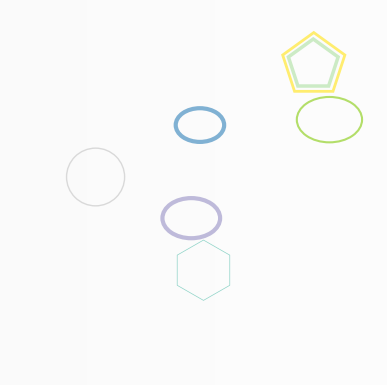[{"shape": "hexagon", "thickness": 0.5, "radius": 0.39, "center": [0.525, 0.298]}, {"shape": "oval", "thickness": 3, "radius": 0.37, "center": [0.494, 0.433]}, {"shape": "oval", "thickness": 3, "radius": 0.31, "center": [0.516, 0.675]}, {"shape": "oval", "thickness": 1.5, "radius": 0.42, "center": [0.85, 0.689]}, {"shape": "circle", "thickness": 1, "radius": 0.37, "center": [0.247, 0.54]}, {"shape": "pentagon", "thickness": 2.5, "radius": 0.34, "center": [0.808, 0.831]}, {"shape": "pentagon", "thickness": 2, "radius": 0.42, "center": [0.81, 0.831]}]